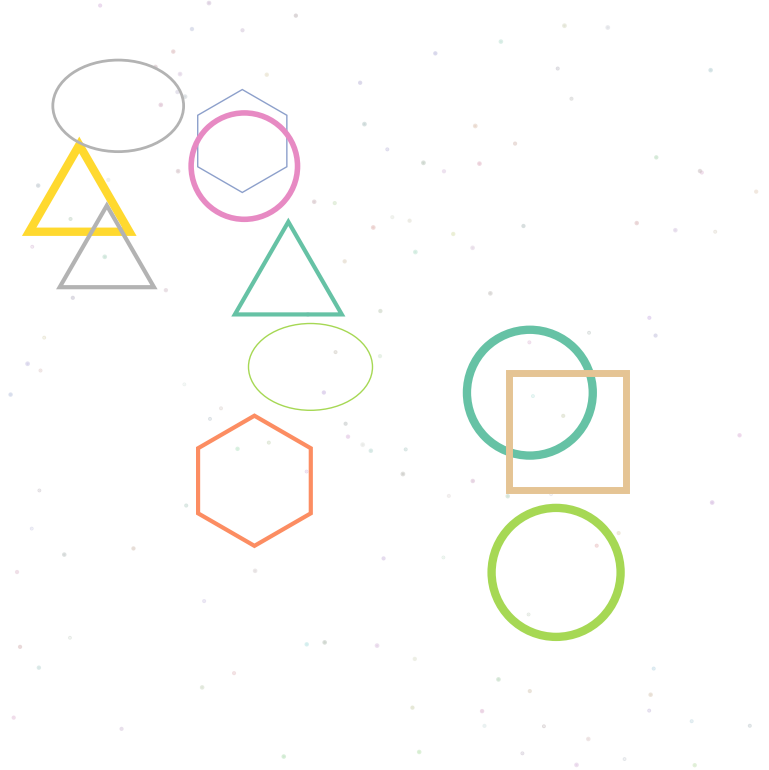[{"shape": "circle", "thickness": 3, "radius": 0.41, "center": [0.688, 0.49]}, {"shape": "triangle", "thickness": 1.5, "radius": 0.4, "center": [0.374, 0.632]}, {"shape": "hexagon", "thickness": 1.5, "radius": 0.42, "center": [0.33, 0.376]}, {"shape": "hexagon", "thickness": 0.5, "radius": 0.33, "center": [0.315, 0.817]}, {"shape": "circle", "thickness": 2, "radius": 0.35, "center": [0.317, 0.784]}, {"shape": "oval", "thickness": 0.5, "radius": 0.4, "center": [0.403, 0.523]}, {"shape": "circle", "thickness": 3, "radius": 0.42, "center": [0.722, 0.257]}, {"shape": "triangle", "thickness": 3, "radius": 0.38, "center": [0.103, 0.737]}, {"shape": "square", "thickness": 2.5, "radius": 0.38, "center": [0.737, 0.44]}, {"shape": "oval", "thickness": 1, "radius": 0.42, "center": [0.154, 0.863]}, {"shape": "triangle", "thickness": 1.5, "radius": 0.35, "center": [0.139, 0.662]}]